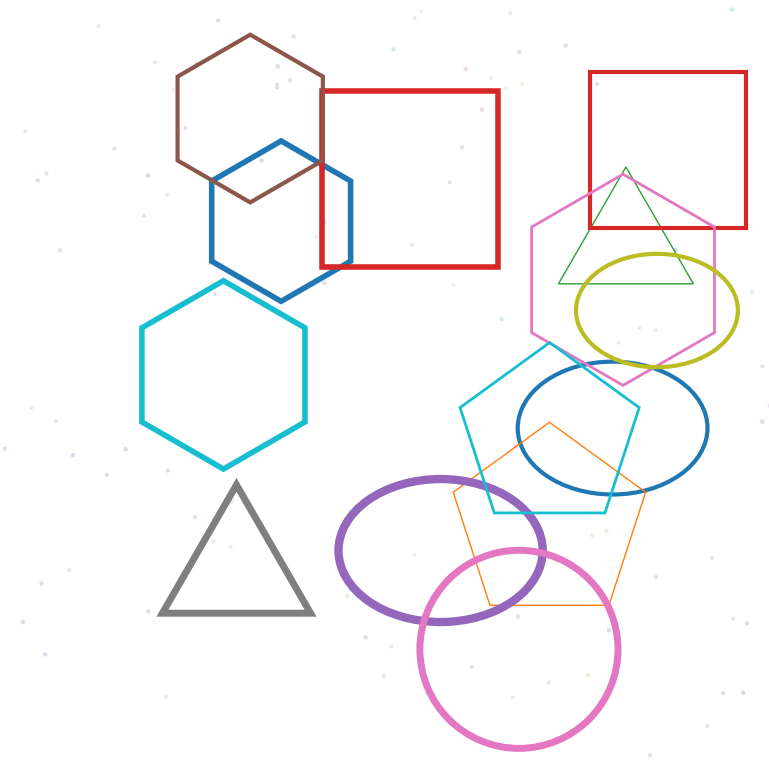[{"shape": "oval", "thickness": 1.5, "radius": 0.62, "center": [0.796, 0.444]}, {"shape": "hexagon", "thickness": 2, "radius": 0.52, "center": [0.365, 0.713]}, {"shape": "pentagon", "thickness": 0.5, "radius": 0.66, "center": [0.714, 0.32]}, {"shape": "triangle", "thickness": 0.5, "radius": 0.51, "center": [0.813, 0.682]}, {"shape": "square", "thickness": 2, "radius": 0.57, "center": [0.532, 0.768]}, {"shape": "square", "thickness": 1.5, "radius": 0.51, "center": [0.867, 0.806]}, {"shape": "oval", "thickness": 3, "radius": 0.66, "center": [0.572, 0.285]}, {"shape": "hexagon", "thickness": 1.5, "radius": 0.54, "center": [0.325, 0.846]}, {"shape": "circle", "thickness": 2.5, "radius": 0.64, "center": [0.674, 0.157]}, {"shape": "hexagon", "thickness": 1, "radius": 0.69, "center": [0.809, 0.637]}, {"shape": "triangle", "thickness": 2.5, "radius": 0.56, "center": [0.307, 0.259]}, {"shape": "oval", "thickness": 1.5, "radius": 0.53, "center": [0.853, 0.597]}, {"shape": "hexagon", "thickness": 2, "radius": 0.61, "center": [0.29, 0.513]}, {"shape": "pentagon", "thickness": 1, "radius": 0.61, "center": [0.714, 0.433]}]